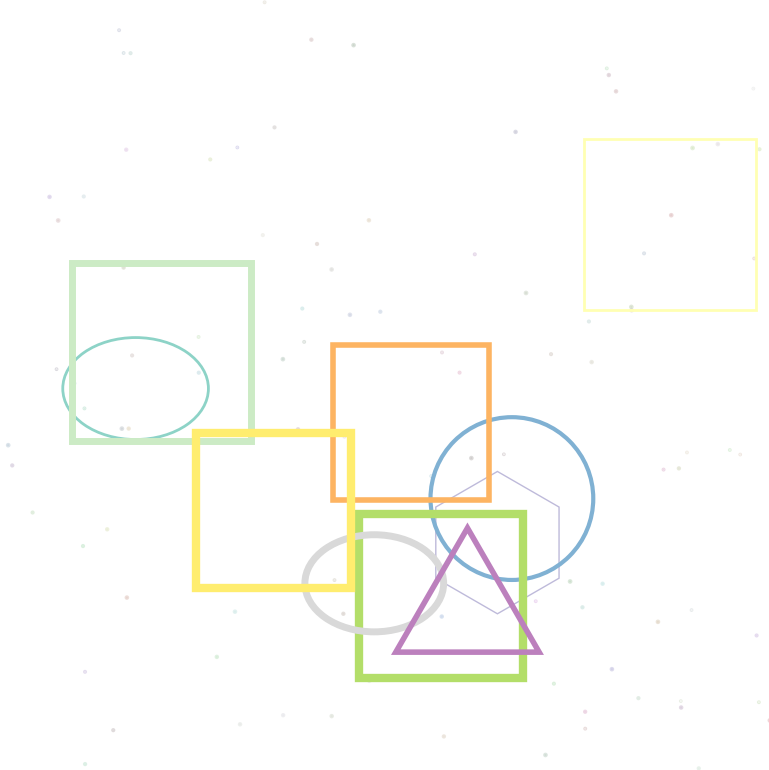[{"shape": "oval", "thickness": 1, "radius": 0.47, "center": [0.176, 0.495]}, {"shape": "square", "thickness": 1, "radius": 0.56, "center": [0.87, 0.708]}, {"shape": "hexagon", "thickness": 0.5, "radius": 0.46, "center": [0.646, 0.295]}, {"shape": "circle", "thickness": 1.5, "radius": 0.53, "center": [0.665, 0.353]}, {"shape": "square", "thickness": 2, "radius": 0.5, "center": [0.534, 0.451]}, {"shape": "square", "thickness": 3, "radius": 0.53, "center": [0.572, 0.226]}, {"shape": "oval", "thickness": 2.5, "radius": 0.45, "center": [0.486, 0.242]}, {"shape": "triangle", "thickness": 2, "radius": 0.54, "center": [0.607, 0.207]}, {"shape": "square", "thickness": 2.5, "radius": 0.58, "center": [0.21, 0.543]}, {"shape": "square", "thickness": 3, "radius": 0.5, "center": [0.356, 0.337]}]